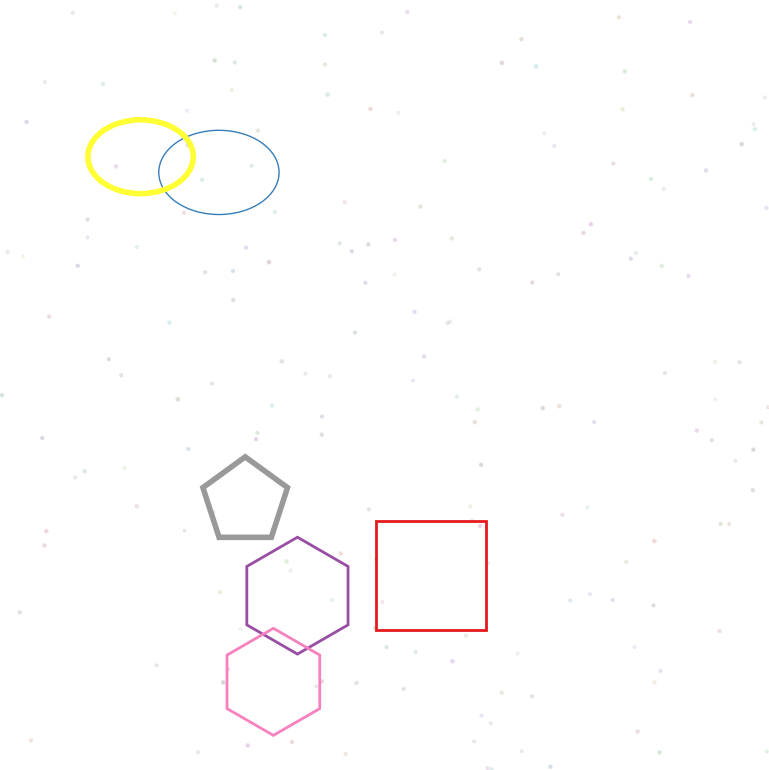[{"shape": "square", "thickness": 1, "radius": 0.36, "center": [0.559, 0.253]}, {"shape": "oval", "thickness": 0.5, "radius": 0.39, "center": [0.284, 0.776]}, {"shape": "hexagon", "thickness": 1, "radius": 0.38, "center": [0.386, 0.226]}, {"shape": "oval", "thickness": 2, "radius": 0.34, "center": [0.183, 0.796]}, {"shape": "hexagon", "thickness": 1, "radius": 0.35, "center": [0.355, 0.115]}, {"shape": "pentagon", "thickness": 2, "radius": 0.29, "center": [0.318, 0.349]}]